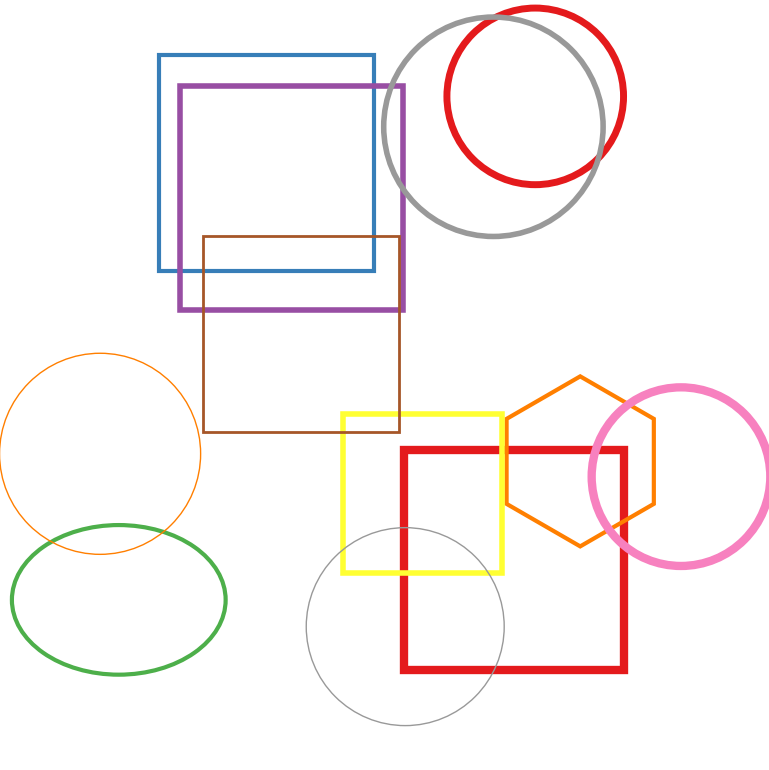[{"shape": "square", "thickness": 3, "radius": 0.71, "center": [0.668, 0.273]}, {"shape": "circle", "thickness": 2.5, "radius": 0.57, "center": [0.695, 0.875]}, {"shape": "square", "thickness": 1.5, "radius": 0.7, "center": [0.346, 0.788]}, {"shape": "oval", "thickness": 1.5, "radius": 0.69, "center": [0.154, 0.221]}, {"shape": "square", "thickness": 2, "radius": 0.73, "center": [0.379, 0.743]}, {"shape": "hexagon", "thickness": 1.5, "radius": 0.55, "center": [0.754, 0.401]}, {"shape": "circle", "thickness": 0.5, "radius": 0.65, "center": [0.13, 0.411]}, {"shape": "square", "thickness": 2, "radius": 0.52, "center": [0.548, 0.359]}, {"shape": "square", "thickness": 1, "radius": 0.64, "center": [0.391, 0.566]}, {"shape": "circle", "thickness": 3, "radius": 0.58, "center": [0.884, 0.381]}, {"shape": "circle", "thickness": 0.5, "radius": 0.64, "center": [0.526, 0.186]}, {"shape": "circle", "thickness": 2, "radius": 0.71, "center": [0.641, 0.835]}]